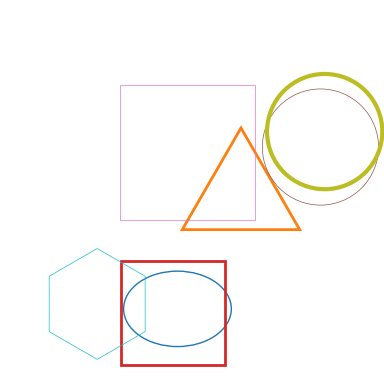[{"shape": "oval", "thickness": 1, "radius": 0.7, "center": [0.461, 0.198]}, {"shape": "triangle", "thickness": 2, "radius": 0.88, "center": [0.626, 0.492]}, {"shape": "square", "thickness": 2, "radius": 0.67, "center": [0.45, 0.187]}, {"shape": "circle", "thickness": 0.5, "radius": 0.75, "center": [0.832, 0.618]}, {"shape": "square", "thickness": 0.5, "radius": 0.88, "center": [0.487, 0.604]}, {"shape": "circle", "thickness": 3, "radius": 0.75, "center": [0.843, 0.658]}, {"shape": "hexagon", "thickness": 0.5, "radius": 0.72, "center": [0.252, 0.211]}]